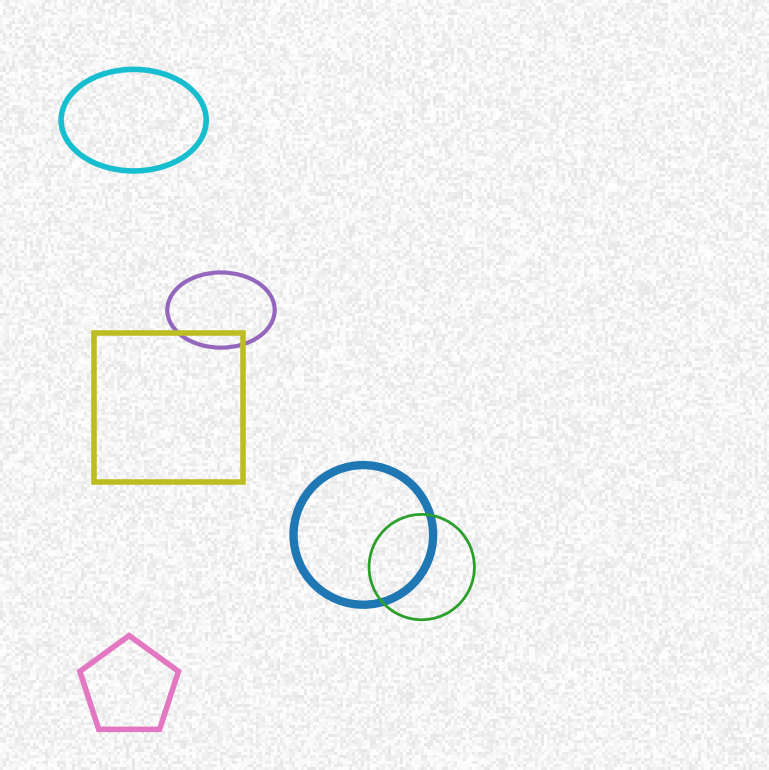[{"shape": "circle", "thickness": 3, "radius": 0.45, "center": [0.472, 0.305]}, {"shape": "circle", "thickness": 1, "radius": 0.34, "center": [0.548, 0.264]}, {"shape": "oval", "thickness": 1.5, "radius": 0.35, "center": [0.287, 0.597]}, {"shape": "pentagon", "thickness": 2, "radius": 0.34, "center": [0.168, 0.107]}, {"shape": "square", "thickness": 2, "radius": 0.49, "center": [0.219, 0.471]}, {"shape": "oval", "thickness": 2, "radius": 0.47, "center": [0.174, 0.844]}]